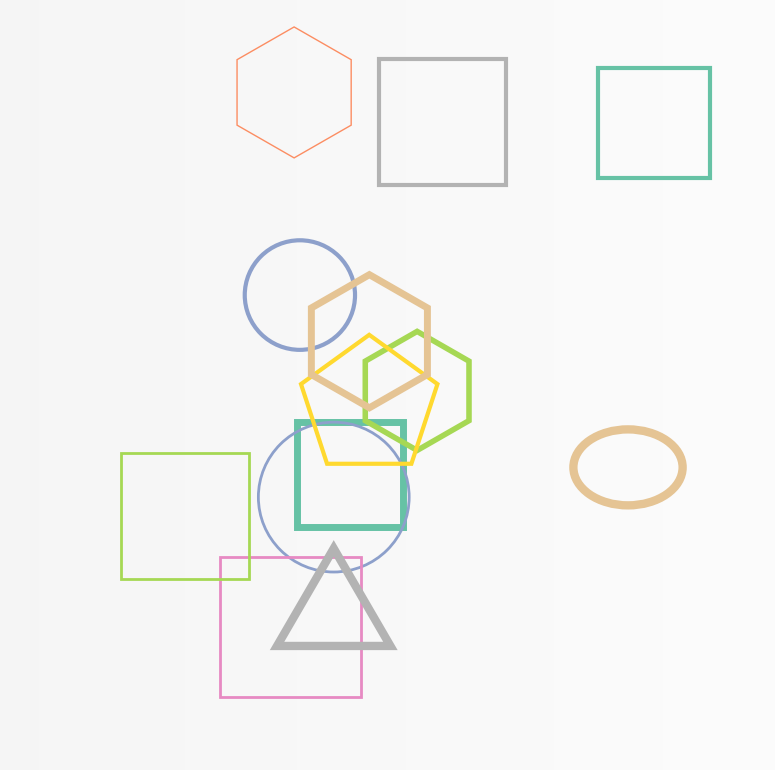[{"shape": "square", "thickness": 1.5, "radius": 0.36, "center": [0.844, 0.84]}, {"shape": "square", "thickness": 2.5, "radius": 0.34, "center": [0.451, 0.384]}, {"shape": "hexagon", "thickness": 0.5, "radius": 0.43, "center": [0.38, 0.88]}, {"shape": "circle", "thickness": 1.5, "radius": 0.36, "center": [0.387, 0.617]}, {"shape": "circle", "thickness": 1, "radius": 0.49, "center": [0.431, 0.354]}, {"shape": "square", "thickness": 1, "radius": 0.45, "center": [0.375, 0.186]}, {"shape": "square", "thickness": 1, "radius": 0.41, "center": [0.239, 0.33]}, {"shape": "hexagon", "thickness": 2, "radius": 0.39, "center": [0.538, 0.492]}, {"shape": "pentagon", "thickness": 1.5, "radius": 0.46, "center": [0.476, 0.473]}, {"shape": "hexagon", "thickness": 2.5, "radius": 0.43, "center": [0.477, 0.557]}, {"shape": "oval", "thickness": 3, "radius": 0.35, "center": [0.81, 0.393]}, {"shape": "square", "thickness": 1.5, "radius": 0.41, "center": [0.571, 0.841]}, {"shape": "triangle", "thickness": 3, "radius": 0.42, "center": [0.431, 0.203]}]